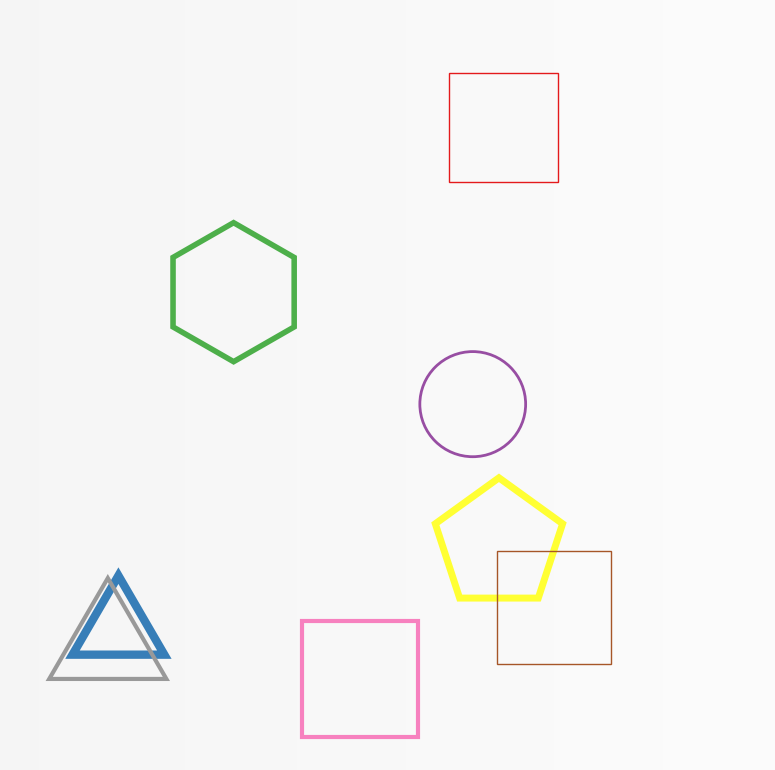[{"shape": "square", "thickness": 0.5, "radius": 0.35, "center": [0.65, 0.835]}, {"shape": "triangle", "thickness": 3, "radius": 0.34, "center": [0.153, 0.184]}, {"shape": "hexagon", "thickness": 2, "radius": 0.45, "center": [0.301, 0.621]}, {"shape": "circle", "thickness": 1, "radius": 0.34, "center": [0.61, 0.475]}, {"shape": "pentagon", "thickness": 2.5, "radius": 0.43, "center": [0.644, 0.293]}, {"shape": "square", "thickness": 0.5, "radius": 0.37, "center": [0.715, 0.211]}, {"shape": "square", "thickness": 1.5, "radius": 0.38, "center": [0.464, 0.119]}, {"shape": "triangle", "thickness": 1.5, "radius": 0.44, "center": [0.139, 0.162]}]